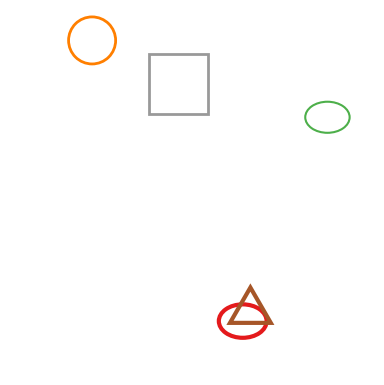[{"shape": "oval", "thickness": 3, "radius": 0.31, "center": [0.63, 0.166]}, {"shape": "oval", "thickness": 1.5, "radius": 0.29, "center": [0.85, 0.695]}, {"shape": "circle", "thickness": 2, "radius": 0.31, "center": [0.239, 0.895]}, {"shape": "triangle", "thickness": 3, "radius": 0.31, "center": [0.65, 0.192]}, {"shape": "square", "thickness": 2, "radius": 0.39, "center": [0.463, 0.782]}]